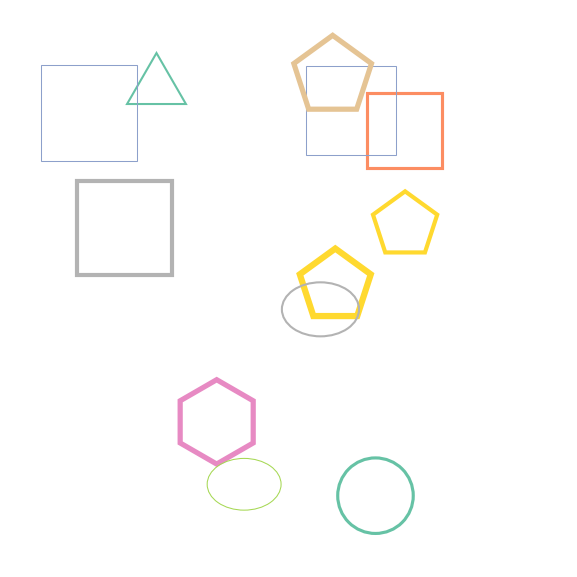[{"shape": "triangle", "thickness": 1, "radius": 0.29, "center": [0.271, 0.848]}, {"shape": "circle", "thickness": 1.5, "radius": 0.33, "center": [0.65, 0.141]}, {"shape": "square", "thickness": 1.5, "radius": 0.33, "center": [0.7, 0.774]}, {"shape": "square", "thickness": 0.5, "radius": 0.42, "center": [0.154, 0.803]}, {"shape": "square", "thickness": 0.5, "radius": 0.39, "center": [0.608, 0.808]}, {"shape": "hexagon", "thickness": 2.5, "radius": 0.37, "center": [0.375, 0.269]}, {"shape": "oval", "thickness": 0.5, "radius": 0.32, "center": [0.423, 0.161]}, {"shape": "pentagon", "thickness": 2, "radius": 0.29, "center": [0.701, 0.609]}, {"shape": "pentagon", "thickness": 3, "radius": 0.32, "center": [0.581, 0.504]}, {"shape": "pentagon", "thickness": 2.5, "radius": 0.35, "center": [0.576, 0.867]}, {"shape": "oval", "thickness": 1, "radius": 0.33, "center": [0.555, 0.464]}, {"shape": "square", "thickness": 2, "radius": 0.41, "center": [0.215, 0.604]}]